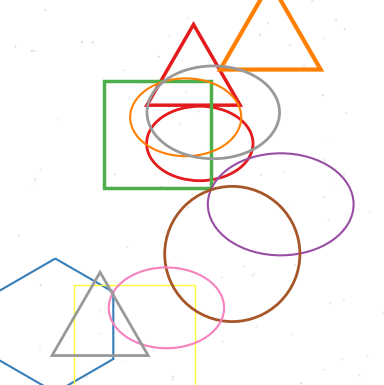[{"shape": "oval", "thickness": 2, "radius": 0.69, "center": [0.519, 0.627]}, {"shape": "triangle", "thickness": 2.5, "radius": 0.7, "center": [0.503, 0.797]}, {"shape": "hexagon", "thickness": 1.5, "radius": 0.87, "center": [0.144, 0.154]}, {"shape": "square", "thickness": 2.5, "radius": 0.69, "center": [0.408, 0.651]}, {"shape": "oval", "thickness": 1.5, "radius": 0.95, "center": [0.729, 0.469]}, {"shape": "oval", "thickness": 1.5, "radius": 0.72, "center": [0.482, 0.695]}, {"shape": "triangle", "thickness": 3, "radius": 0.75, "center": [0.702, 0.895]}, {"shape": "square", "thickness": 1, "radius": 0.78, "center": [0.349, 0.104]}, {"shape": "circle", "thickness": 2, "radius": 0.88, "center": [0.603, 0.34]}, {"shape": "oval", "thickness": 1.5, "radius": 0.75, "center": [0.432, 0.2]}, {"shape": "triangle", "thickness": 2, "radius": 0.72, "center": [0.26, 0.149]}, {"shape": "oval", "thickness": 2, "radius": 0.86, "center": [0.554, 0.708]}]